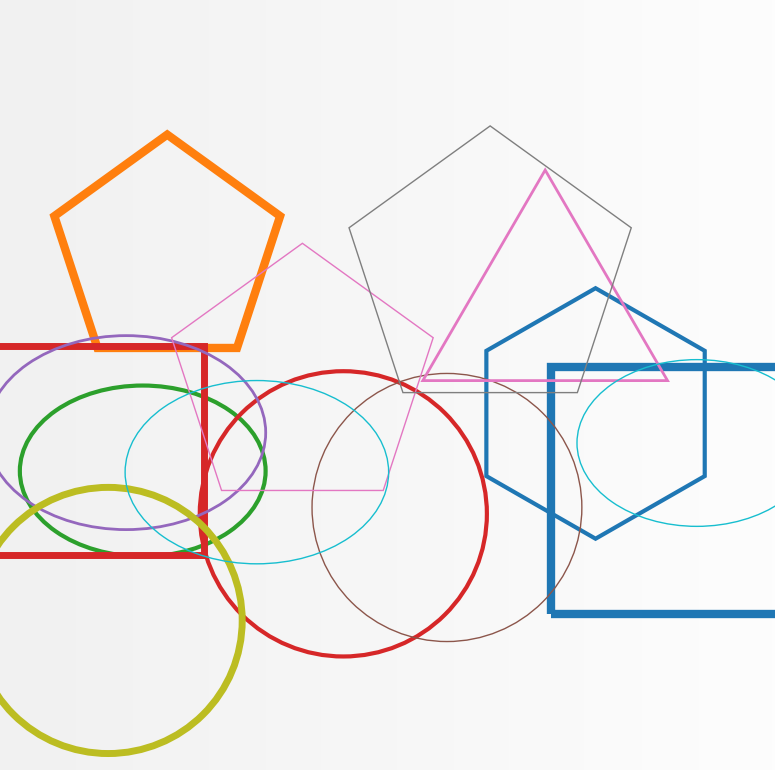[{"shape": "square", "thickness": 3, "radius": 0.8, "center": [0.871, 0.363]}, {"shape": "hexagon", "thickness": 1.5, "radius": 0.81, "center": [0.768, 0.463]}, {"shape": "pentagon", "thickness": 3, "radius": 0.77, "center": [0.216, 0.672]}, {"shape": "oval", "thickness": 1.5, "radius": 0.79, "center": [0.184, 0.388]}, {"shape": "circle", "thickness": 1.5, "radius": 0.93, "center": [0.443, 0.333]}, {"shape": "square", "thickness": 2.5, "radius": 0.68, "center": [0.127, 0.415]}, {"shape": "oval", "thickness": 1, "radius": 0.9, "center": [0.163, 0.438]}, {"shape": "circle", "thickness": 0.5, "radius": 0.87, "center": [0.577, 0.341]}, {"shape": "triangle", "thickness": 1, "radius": 0.91, "center": [0.703, 0.597]}, {"shape": "pentagon", "thickness": 0.5, "radius": 0.89, "center": [0.39, 0.507]}, {"shape": "pentagon", "thickness": 0.5, "radius": 0.96, "center": [0.632, 0.645]}, {"shape": "circle", "thickness": 2.5, "radius": 0.86, "center": [0.14, 0.194]}, {"shape": "oval", "thickness": 0.5, "radius": 0.85, "center": [0.331, 0.387]}, {"shape": "oval", "thickness": 0.5, "radius": 0.77, "center": [0.899, 0.425]}]